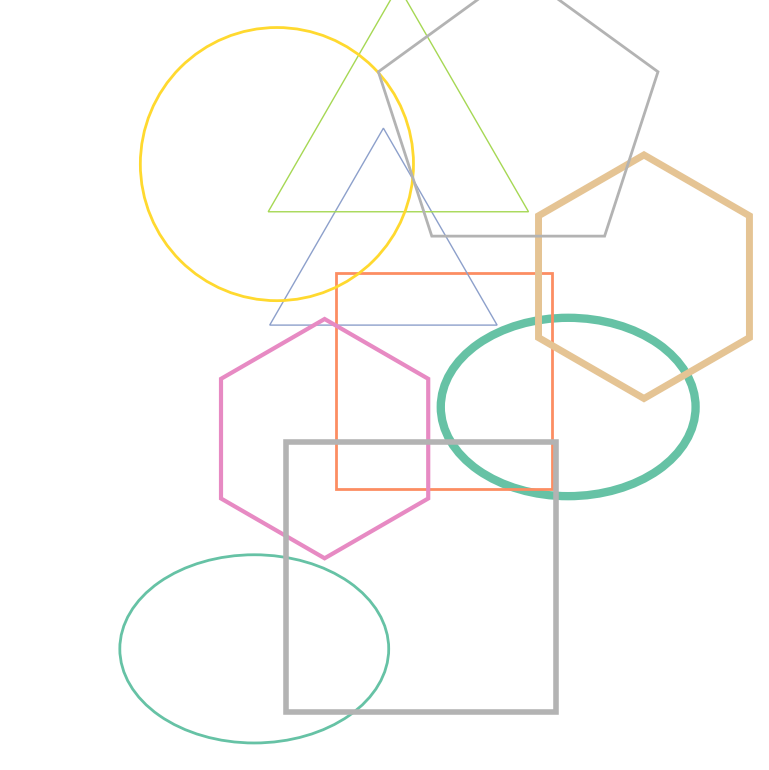[{"shape": "oval", "thickness": 1, "radius": 0.87, "center": [0.33, 0.157]}, {"shape": "oval", "thickness": 3, "radius": 0.83, "center": [0.738, 0.471]}, {"shape": "square", "thickness": 1, "radius": 0.7, "center": [0.577, 0.505]}, {"shape": "triangle", "thickness": 0.5, "radius": 0.85, "center": [0.498, 0.663]}, {"shape": "hexagon", "thickness": 1.5, "radius": 0.78, "center": [0.422, 0.43]}, {"shape": "triangle", "thickness": 0.5, "radius": 0.98, "center": [0.517, 0.823]}, {"shape": "circle", "thickness": 1, "radius": 0.89, "center": [0.36, 0.787]}, {"shape": "hexagon", "thickness": 2.5, "radius": 0.79, "center": [0.836, 0.641]}, {"shape": "square", "thickness": 2, "radius": 0.87, "center": [0.547, 0.251]}, {"shape": "pentagon", "thickness": 1, "radius": 0.95, "center": [0.673, 0.848]}]